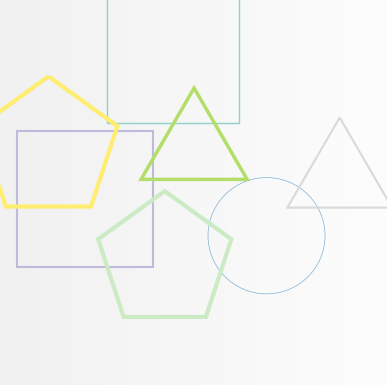[{"shape": "square", "thickness": 1, "radius": 0.85, "center": [0.447, 0.851]}, {"shape": "square", "thickness": 1.5, "radius": 0.88, "center": [0.22, 0.483]}, {"shape": "circle", "thickness": 0.5, "radius": 0.76, "center": [0.688, 0.388]}, {"shape": "triangle", "thickness": 2.5, "radius": 0.79, "center": [0.501, 0.613]}, {"shape": "triangle", "thickness": 1.5, "radius": 0.78, "center": [0.877, 0.539]}, {"shape": "pentagon", "thickness": 3, "radius": 0.9, "center": [0.425, 0.323]}, {"shape": "pentagon", "thickness": 3, "radius": 0.93, "center": [0.125, 0.615]}]